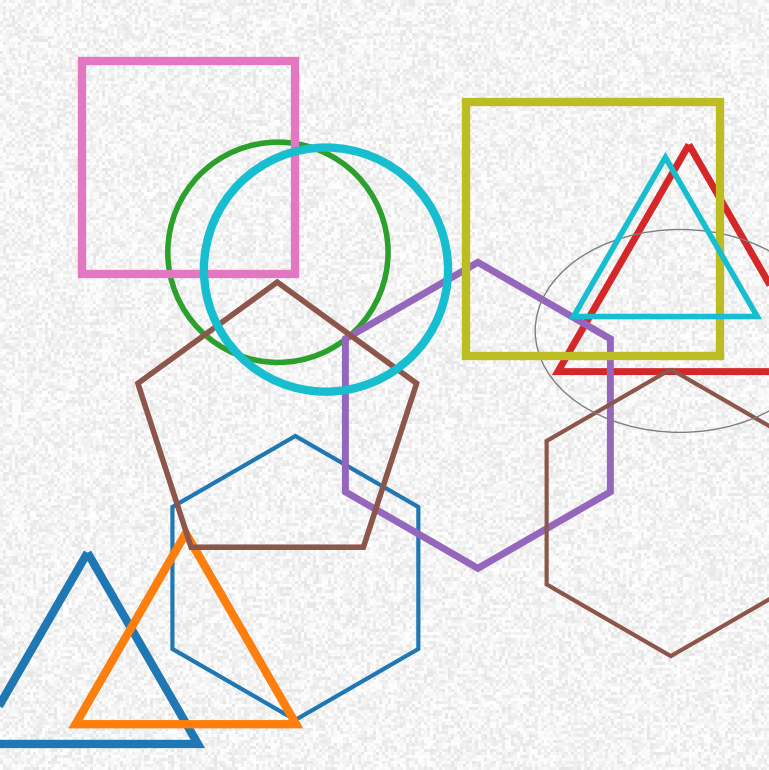[{"shape": "hexagon", "thickness": 1.5, "radius": 0.92, "center": [0.384, 0.249]}, {"shape": "triangle", "thickness": 3, "radius": 0.83, "center": [0.114, 0.117]}, {"shape": "triangle", "thickness": 3, "radius": 0.83, "center": [0.241, 0.142]}, {"shape": "circle", "thickness": 2, "radius": 0.72, "center": [0.361, 0.672]}, {"shape": "triangle", "thickness": 2.5, "radius": 0.98, "center": [0.895, 0.616]}, {"shape": "hexagon", "thickness": 2.5, "radius": 0.99, "center": [0.621, 0.461]}, {"shape": "pentagon", "thickness": 2, "radius": 0.95, "center": [0.36, 0.443]}, {"shape": "hexagon", "thickness": 1.5, "radius": 0.93, "center": [0.871, 0.334]}, {"shape": "square", "thickness": 3, "radius": 0.69, "center": [0.245, 0.782]}, {"shape": "oval", "thickness": 0.5, "radius": 0.94, "center": [0.883, 0.57]}, {"shape": "square", "thickness": 3, "radius": 0.83, "center": [0.77, 0.703]}, {"shape": "circle", "thickness": 3, "radius": 0.79, "center": [0.423, 0.65]}, {"shape": "triangle", "thickness": 2, "radius": 0.69, "center": [0.864, 0.658]}]